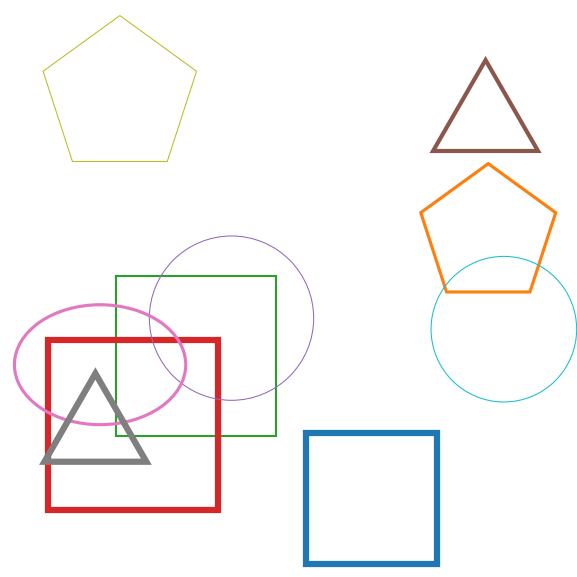[{"shape": "square", "thickness": 3, "radius": 0.57, "center": [0.643, 0.136]}, {"shape": "pentagon", "thickness": 1.5, "radius": 0.61, "center": [0.845, 0.593]}, {"shape": "square", "thickness": 1, "radius": 0.69, "center": [0.34, 0.383]}, {"shape": "square", "thickness": 3, "radius": 0.74, "center": [0.231, 0.264]}, {"shape": "circle", "thickness": 0.5, "radius": 0.71, "center": [0.401, 0.448]}, {"shape": "triangle", "thickness": 2, "radius": 0.52, "center": [0.841, 0.79]}, {"shape": "oval", "thickness": 1.5, "radius": 0.74, "center": [0.173, 0.368]}, {"shape": "triangle", "thickness": 3, "radius": 0.51, "center": [0.165, 0.251]}, {"shape": "pentagon", "thickness": 0.5, "radius": 0.7, "center": [0.207, 0.833]}, {"shape": "circle", "thickness": 0.5, "radius": 0.63, "center": [0.872, 0.429]}]